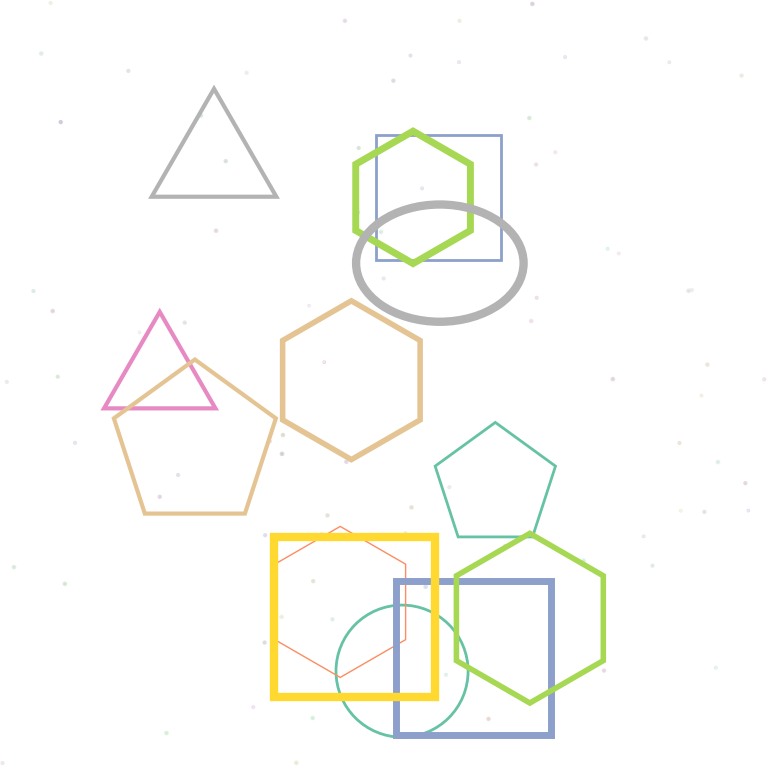[{"shape": "circle", "thickness": 1, "radius": 0.43, "center": [0.522, 0.128]}, {"shape": "pentagon", "thickness": 1, "radius": 0.41, "center": [0.643, 0.369]}, {"shape": "hexagon", "thickness": 0.5, "radius": 0.49, "center": [0.442, 0.218]}, {"shape": "square", "thickness": 2.5, "radius": 0.5, "center": [0.615, 0.146]}, {"shape": "square", "thickness": 1, "radius": 0.41, "center": [0.569, 0.744]}, {"shape": "triangle", "thickness": 1.5, "radius": 0.42, "center": [0.207, 0.511]}, {"shape": "hexagon", "thickness": 2, "radius": 0.55, "center": [0.688, 0.197]}, {"shape": "hexagon", "thickness": 2.5, "radius": 0.43, "center": [0.536, 0.744]}, {"shape": "square", "thickness": 3, "radius": 0.52, "center": [0.461, 0.199]}, {"shape": "hexagon", "thickness": 2, "radius": 0.52, "center": [0.456, 0.506]}, {"shape": "pentagon", "thickness": 1.5, "radius": 0.55, "center": [0.253, 0.422]}, {"shape": "oval", "thickness": 3, "radius": 0.54, "center": [0.571, 0.658]}, {"shape": "triangle", "thickness": 1.5, "radius": 0.47, "center": [0.278, 0.791]}]